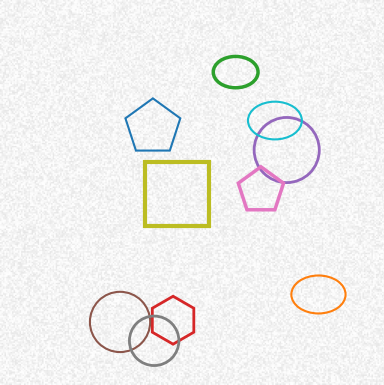[{"shape": "pentagon", "thickness": 1.5, "radius": 0.37, "center": [0.397, 0.67]}, {"shape": "oval", "thickness": 1.5, "radius": 0.35, "center": [0.827, 0.235]}, {"shape": "oval", "thickness": 2.5, "radius": 0.29, "center": [0.612, 0.813]}, {"shape": "hexagon", "thickness": 2, "radius": 0.31, "center": [0.45, 0.168]}, {"shape": "circle", "thickness": 2, "radius": 0.42, "center": [0.745, 0.61]}, {"shape": "circle", "thickness": 1.5, "radius": 0.39, "center": [0.312, 0.164]}, {"shape": "pentagon", "thickness": 2.5, "radius": 0.31, "center": [0.678, 0.505]}, {"shape": "circle", "thickness": 2, "radius": 0.32, "center": [0.4, 0.115]}, {"shape": "square", "thickness": 3, "radius": 0.41, "center": [0.461, 0.495]}, {"shape": "oval", "thickness": 1.5, "radius": 0.35, "center": [0.714, 0.687]}]